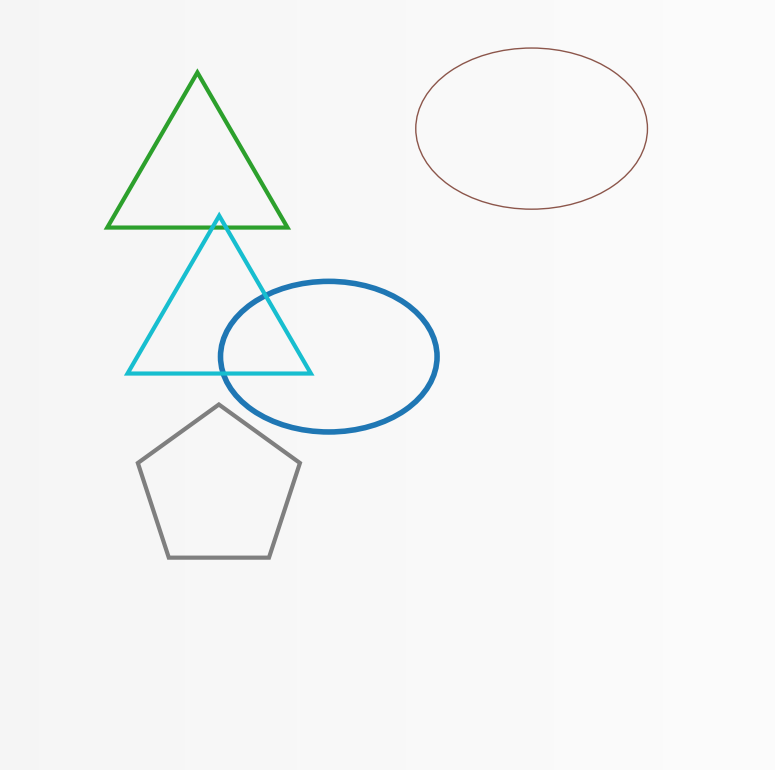[{"shape": "oval", "thickness": 2, "radius": 0.7, "center": [0.424, 0.537]}, {"shape": "triangle", "thickness": 1.5, "radius": 0.67, "center": [0.255, 0.772]}, {"shape": "oval", "thickness": 0.5, "radius": 0.75, "center": [0.686, 0.833]}, {"shape": "pentagon", "thickness": 1.5, "radius": 0.55, "center": [0.282, 0.365]}, {"shape": "triangle", "thickness": 1.5, "radius": 0.68, "center": [0.283, 0.583]}]